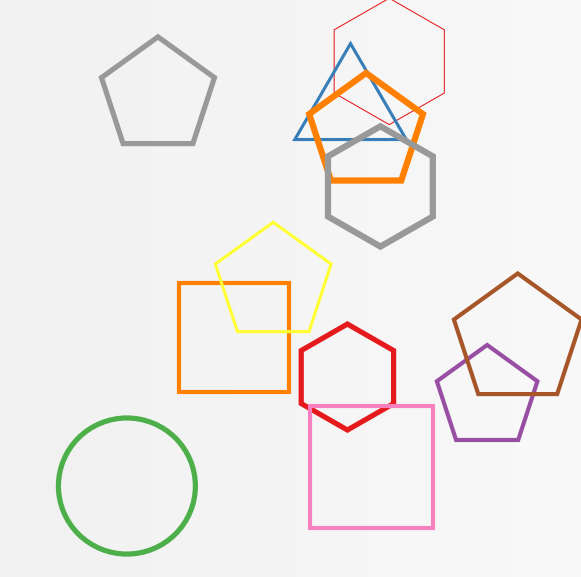[{"shape": "hexagon", "thickness": 2.5, "radius": 0.46, "center": [0.598, 0.346]}, {"shape": "hexagon", "thickness": 0.5, "radius": 0.55, "center": [0.67, 0.893]}, {"shape": "triangle", "thickness": 1.5, "radius": 0.55, "center": [0.603, 0.813]}, {"shape": "circle", "thickness": 2.5, "radius": 0.59, "center": [0.218, 0.158]}, {"shape": "pentagon", "thickness": 2, "radius": 0.45, "center": [0.838, 0.311]}, {"shape": "pentagon", "thickness": 3, "radius": 0.51, "center": [0.63, 0.77]}, {"shape": "square", "thickness": 2, "radius": 0.47, "center": [0.402, 0.415]}, {"shape": "pentagon", "thickness": 1.5, "radius": 0.52, "center": [0.47, 0.51]}, {"shape": "pentagon", "thickness": 2, "radius": 0.58, "center": [0.891, 0.41]}, {"shape": "square", "thickness": 2, "radius": 0.53, "center": [0.639, 0.191]}, {"shape": "hexagon", "thickness": 3, "radius": 0.52, "center": [0.654, 0.676]}, {"shape": "pentagon", "thickness": 2.5, "radius": 0.51, "center": [0.272, 0.833]}]